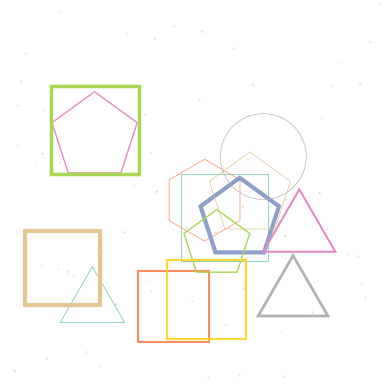[{"shape": "square", "thickness": 0.5, "radius": 0.56, "center": [0.584, 0.436]}, {"shape": "triangle", "thickness": 0.5, "radius": 0.48, "center": [0.24, 0.211]}, {"shape": "square", "thickness": 1.5, "radius": 0.46, "center": [0.45, 0.203]}, {"shape": "hexagon", "thickness": 0.5, "radius": 0.53, "center": [0.531, 0.48]}, {"shape": "pentagon", "thickness": 3, "radius": 0.54, "center": [0.623, 0.431]}, {"shape": "pentagon", "thickness": 1, "radius": 0.58, "center": [0.246, 0.645]}, {"shape": "triangle", "thickness": 1.5, "radius": 0.54, "center": [0.777, 0.4]}, {"shape": "square", "thickness": 2.5, "radius": 0.57, "center": [0.247, 0.663]}, {"shape": "pentagon", "thickness": 1, "radius": 0.45, "center": [0.563, 0.366]}, {"shape": "square", "thickness": 1.5, "radius": 0.51, "center": [0.535, 0.223]}, {"shape": "square", "thickness": 3, "radius": 0.48, "center": [0.163, 0.304]}, {"shape": "pentagon", "thickness": 0.5, "radius": 0.55, "center": [0.649, 0.495]}, {"shape": "circle", "thickness": 0.5, "radius": 0.56, "center": [0.684, 0.593]}, {"shape": "triangle", "thickness": 2, "radius": 0.52, "center": [0.761, 0.232]}]